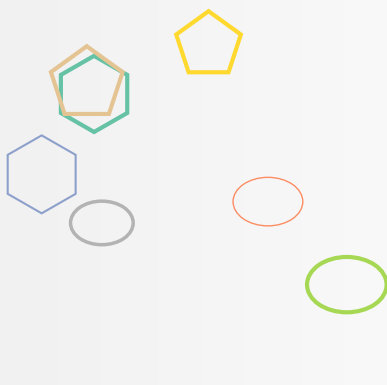[{"shape": "hexagon", "thickness": 3, "radius": 0.49, "center": [0.243, 0.756]}, {"shape": "oval", "thickness": 1, "radius": 0.45, "center": [0.691, 0.476]}, {"shape": "hexagon", "thickness": 1.5, "radius": 0.51, "center": [0.108, 0.547]}, {"shape": "oval", "thickness": 3, "radius": 0.51, "center": [0.895, 0.261]}, {"shape": "pentagon", "thickness": 3, "radius": 0.44, "center": [0.538, 0.883]}, {"shape": "pentagon", "thickness": 3, "radius": 0.49, "center": [0.224, 0.783]}, {"shape": "oval", "thickness": 2.5, "radius": 0.4, "center": [0.263, 0.421]}]